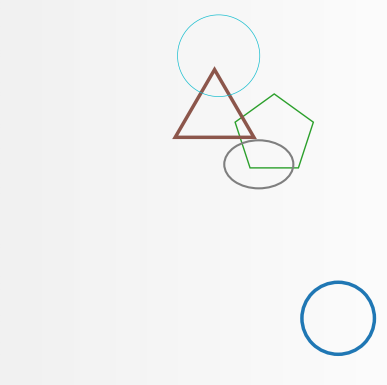[{"shape": "circle", "thickness": 2.5, "radius": 0.47, "center": [0.873, 0.173]}, {"shape": "pentagon", "thickness": 1, "radius": 0.53, "center": [0.708, 0.65]}, {"shape": "triangle", "thickness": 2.5, "radius": 0.59, "center": [0.554, 0.702]}, {"shape": "oval", "thickness": 1.5, "radius": 0.45, "center": [0.668, 0.573]}, {"shape": "circle", "thickness": 0.5, "radius": 0.53, "center": [0.564, 0.855]}]